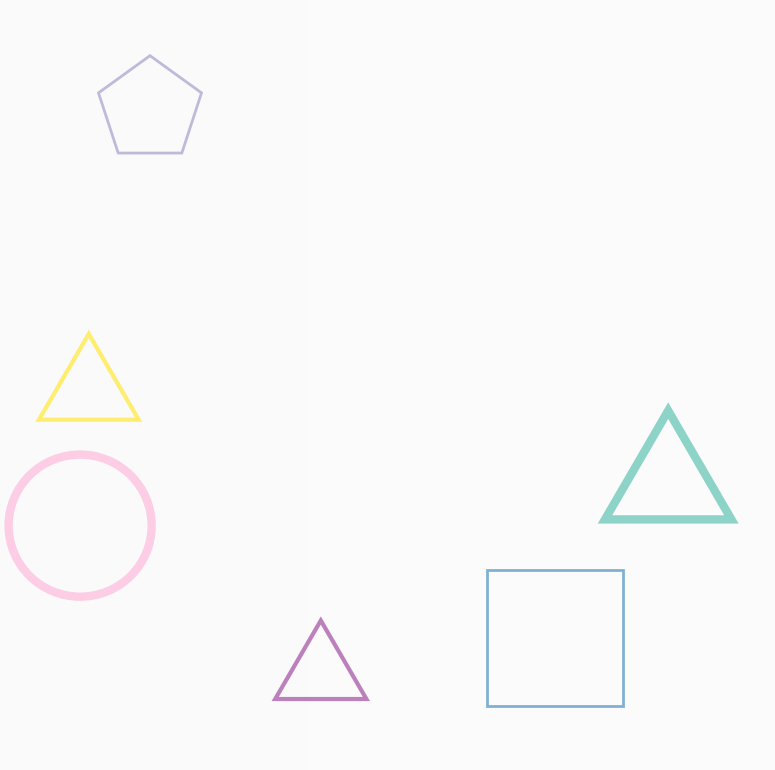[{"shape": "triangle", "thickness": 3, "radius": 0.47, "center": [0.862, 0.373]}, {"shape": "pentagon", "thickness": 1, "radius": 0.35, "center": [0.194, 0.858]}, {"shape": "square", "thickness": 1, "radius": 0.44, "center": [0.716, 0.171]}, {"shape": "circle", "thickness": 3, "radius": 0.46, "center": [0.103, 0.317]}, {"shape": "triangle", "thickness": 1.5, "radius": 0.34, "center": [0.414, 0.126]}, {"shape": "triangle", "thickness": 1.5, "radius": 0.37, "center": [0.115, 0.492]}]